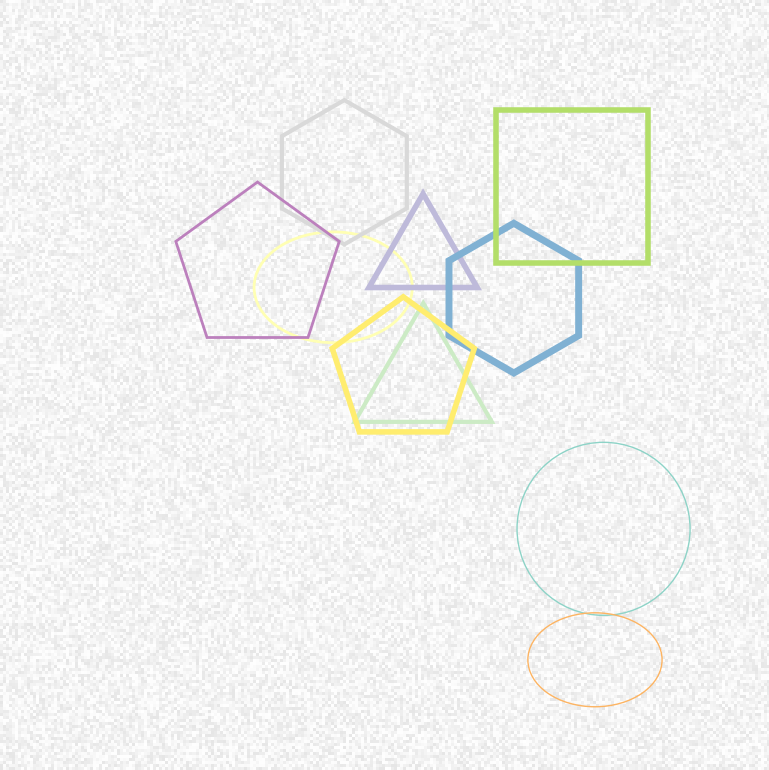[{"shape": "circle", "thickness": 0.5, "radius": 0.56, "center": [0.784, 0.313]}, {"shape": "oval", "thickness": 1, "radius": 0.51, "center": [0.433, 0.627]}, {"shape": "triangle", "thickness": 2, "radius": 0.41, "center": [0.549, 0.667]}, {"shape": "hexagon", "thickness": 2.5, "radius": 0.49, "center": [0.667, 0.613]}, {"shape": "oval", "thickness": 0.5, "radius": 0.44, "center": [0.773, 0.143]}, {"shape": "square", "thickness": 2, "radius": 0.5, "center": [0.743, 0.758]}, {"shape": "hexagon", "thickness": 1.5, "radius": 0.47, "center": [0.447, 0.776]}, {"shape": "pentagon", "thickness": 1, "radius": 0.56, "center": [0.334, 0.652]}, {"shape": "triangle", "thickness": 1.5, "radius": 0.51, "center": [0.55, 0.504]}, {"shape": "pentagon", "thickness": 2, "radius": 0.48, "center": [0.524, 0.518]}]